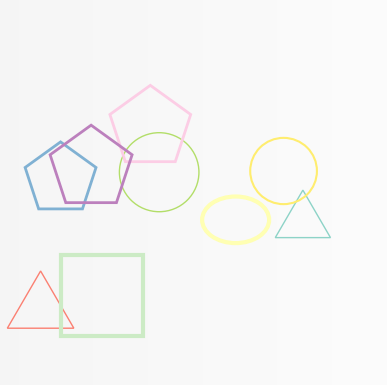[{"shape": "triangle", "thickness": 1, "radius": 0.41, "center": [0.782, 0.424]}, {"shape": "oval", "thickness": 3, "radius": 0.43, "center": [0.608, 0.429]}, {"shape": "triangle", "thickness": 1, "radius": 0.5, "center": [0.105, 0.197]}, {"shape": "pentagon", "thickness": 2, "radius": 0.48, "center": [0.156, 0.535]}, {"shape": "circle", "thickness": 1, "radius": 0.51, "center": [0.411, 0.553]}, {"shape": "pentagon", "thickness": 2, "radius": 0.55, "center": [0.388, 0.669]}, {"shape": "pentagon", "thickness": 2, "radius": 0.56, "center": [0.235, 0.564]}, {"shape": "square", "thickness": 3, "radius": 0.53, "center": [0.263, 0.233]}, {"shape": "circle", "thickness": 1.5, "radius": 0.43, "center": [0.732, 0.556]}]